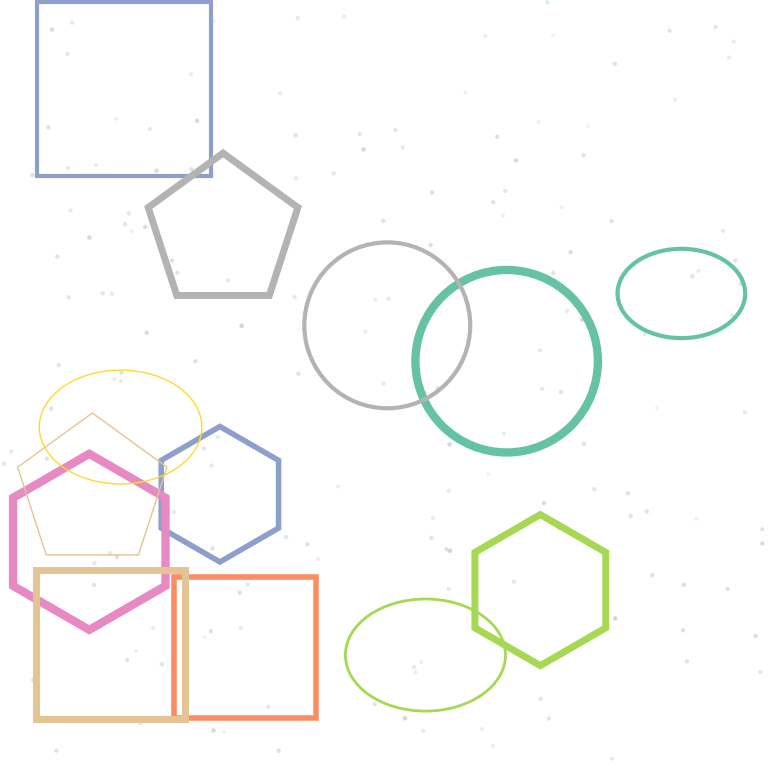[{"shape": "oval", "thickness": 1.5, "radius": 0.41, "center": [0.885, 0.619]}, {"shape": "circle", "thickness": 3, "radius": 0.59, "center": [0.658, 0.531]}, {"shape": "square", "thickness": 2, "radius": 0.46, "center": [0.318, 0.159]}, {"shape": "hexagon", "thickness": 2, "radius": 0.44, "center": [0.286, 0.358]}, {"shape": "square", "thickness": 1.5, "radius": 0.56, "center": [0.161, 0.884]}, {"shape": "hexagon", "thickness": 3, "radius": 0.57, "center": [0.116, 0.296]}, {"shape": "hexagon", "thickness": 2.5, "radius": 0.49, "center": [0.702, 0.234]}, {"shape": "oval", "thickness": 1, "radius": 0.52, "center": [0.553, 0.149]}, {"shape": "oval", "thickness": 0.5, "radius": 0.53, "center": [0.157, 0.445]}, {"shape": "pentagon", "thickness": 0.5, "radius": 0.51, "center": [0.12, 0.362]}, {"shape": "square", "thickness": 2.5, "radius": 0.48, "center": [0.144, 0.163]}, {"shape": "circle", "thickness": 1.5, "radius": 0.54, "center": [0.503, 0.578]}, {"shape": "pentagon", "thickness": 2.5, "radius": 0.51, "center": [0.29, 0.699]}]